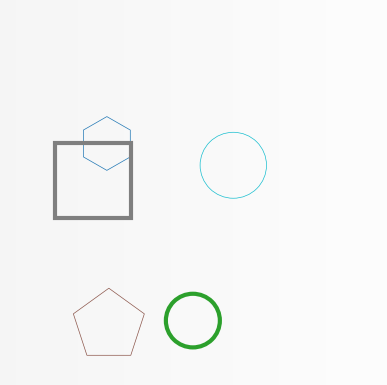[{"shape": "hexagon", "thickness": 0.5, "radius": 0.35, "center": [0.276, 0.627]}, {"shape": "circle", "thickness": 3, "radius": 0.35, "center": [0.498, 0.167]}, {"shape": "pentagon", "thickness": 0.5, "radius": 0.48, "center": [0.281, 0.155]}, {"shape": "square", "thickness": 3, "radius": 0.49, "center": [0.24, 0.531]}, {"shape": "circle", "thickness": 0.5, "radius": 0.43, "center": [0.602, 0.571]}]